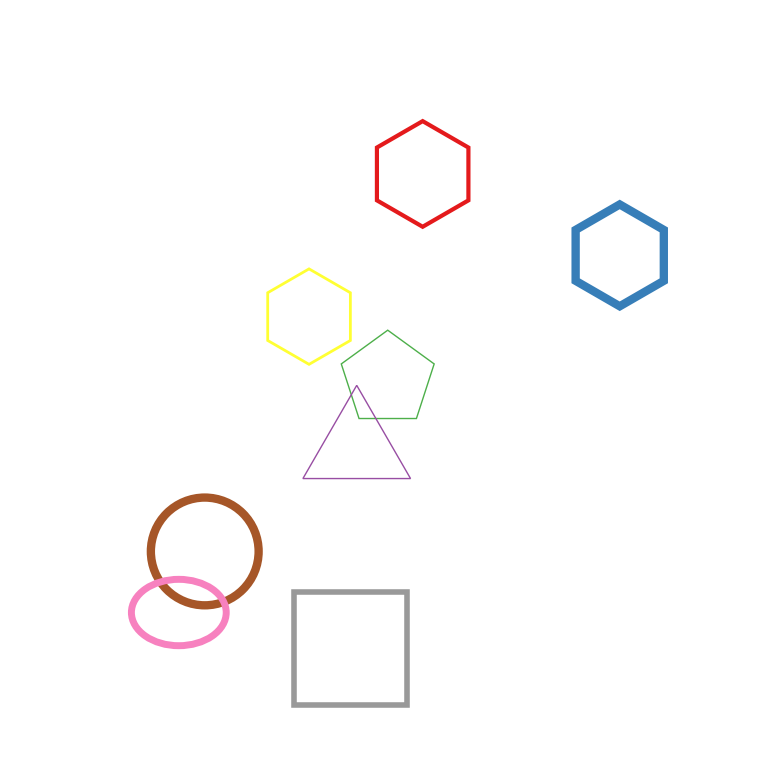[{"shape": "hexagon", "thickness": 1.5, "radius": 0.34, "center": [0.549, 0.774]}, {"shape": "hexagon", "thickness": 3, "radius": 0.33, "center": [0.805, 0.668]}, {"shape": "pentagon", "thickness": 0.5, "radius": 0.32, "center": [0.504, 0.508]}, {"shape": "triangle", "thickness": 0.5, "radius": 0.4, "center": [0.463, 0.419]}, {"shape": "hexagon", "thickness": 1, "radius": 0.31, "center": [0.401, 0.589]}, {"shape": "circle", "thickness": 3, "radius": 0.35, "center": [0.266, 0.284]}, {"shape": "oval", "thickness": 2.5, "radius": 0.31, "center": [0.232, 0.205]}, {"shape": "square", "thickness": 2, "radius": 0.37, "center": [0.456, 0.157]}]